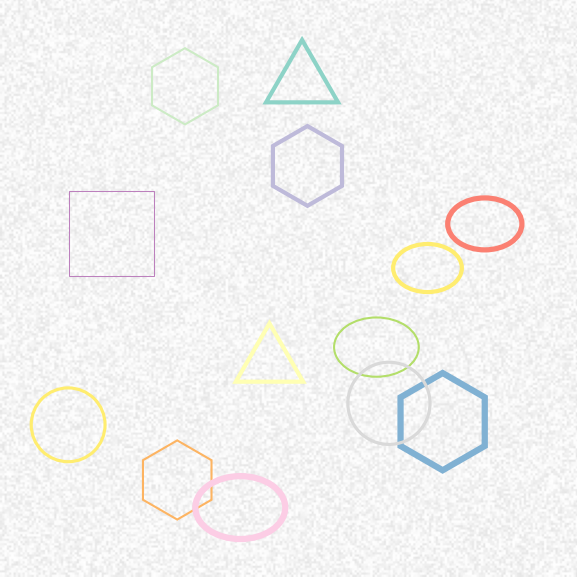[{"shape": "triangle", "thickness": 2, "radius": 0.36, "center": [0.523, 0.858]}, {"shape": "triangle", "thickness": 2, "radius": 0.34, "center": [0.467, 0.372]}, {"shape": "hexagon", "thickness": 2, "radius": 0.35, "center": [0.532, 0.712]}, {"shape": "oval", "thickness": 2.5, "radius": 0.32, "center": [0.839, 0.611]}, {"shape": "hexagon", "thickness": 3, "radius": 0.42, "center": [0.766, 0.269]}, {"shape": "hexagon", "thickness": 1, "radius": 0.34, "center": [0.307, 0.168]}, {"shape": "oval", "thickness": 1, "radius": 0.37, "center": [0.652, 0.398]}, {"shape": "oval", "thickness": 3, "radius": 0.39, "center": [0.416, 0.12]}, {"shape": "circle", "thickness": 1.5, "radius": 0.36, "center": [0.673, 0.301]}, {"shape": "square", "thickness": 0.5, "radius": 0.37, "center": [0.193, 0.595]}, {"shape": "hexagon", "thickness": 1, "radius": 0.33, "center": [0.32, 0.85]}, {"shape": "circle", "thickness": 1.5, "radius": 0.32, "center": [0.118, 0.264]}, {"shape": "oval", "thickness": 2, "radius": 0.3, "center": [0.74, 0.535]}]